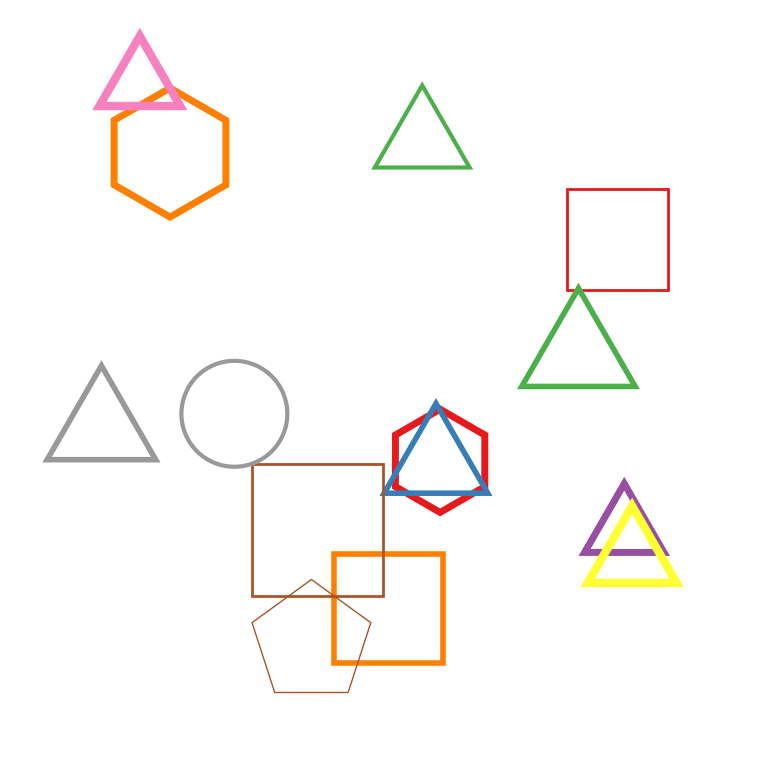[{"shape": "square", "thickness": 1, "radius": 0.33, "center": [0.802, 0.689]}, {"shape": "hexagon", "thickness": 2.5, "radius": 0.34, "center": [0.572, 0.402]}, {"shape": "triangle", "thickness": 2, "radius": 0.39, "center": [0.566, 0.398]}, {"shape": "triangle", "thickness": 2, "radius": 0.43, "center": [0.751, 0.541]}, {"shape": "triangle", "thickness": 1.5, "radius": 0.36, "center": [0.548, 0.818]}, {"shape": "triangle", "thickness": 2.5, "radius": 0.3, "center": [0.811, 0.312]}, {"shape": "hexagon", "thickness": 2.5, "radius": 0.42, "center": [0.221, 0.802]}, {"shape": "square", "thickness": 2, "radius": 0.35, "center": [0.505, 0.21]}, {"shape": "triangle", "thickness": 3, "radius": 0.33, "center": [0.821, 0.276]}, {"shape": "square", "thickness": 1, "radius": 0.43, "center": [0.413, 0.312]}, {"shape": "pentagon", "thickness": 0.5, "radius": 0.41, "center": [0.404, 0.166]}, {"shape": "triangle", "thickness": 3, "radius": 0.3, "center": [0.182, 0.893]}, {"shape": "triangle", "thickness": 2, "radius": 0.41, "center": [0.132, 0.444]}, {"shape": "circle", "thickness": 1.5, "radius": 0.34, "center": [0.304, 0.463]}]